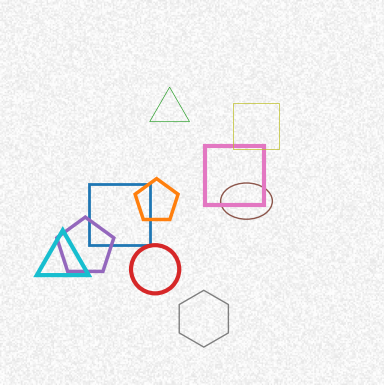[{"shape": "square", "thickness": 2, "radius": 0.4, "center": [0.31, 0.443]}, {"shape": "pentagon", "thickness": 2.5, "radius": 0.29, "center": [0.407, 0.477]}, {"shape": "triangle", "thickness": 0.5, "radius": 0.3, "center": [0.441, 0.714]}, {"shape": "circle", "thickness": 3, "radius": 0.31, "center": [0.403, 0.301]}, {"shape": "pentagon", "thickness": 2.5, "radius": 0.39, "center": [0.222, 0.358]}, {"shape": "oval", "thickness": 1, "radius": 0.34, "center": [0.64, 0.478]}, {"shape": "square", "thickness": 3, "radius": 0.38, "center": [0.609, 0.544]}, {"shape": "hexagon", "thickness": 1, "radius": 0.37, "center": [0.529, 0.172]}, {"shape": "square", "thickness": 0.5, "radius": 0.3, "center": [0.666, 0.674]}, {"shape": "triangle", "thickness": 3, "radius": 0.39, "center": [0.163, 0.324]}]